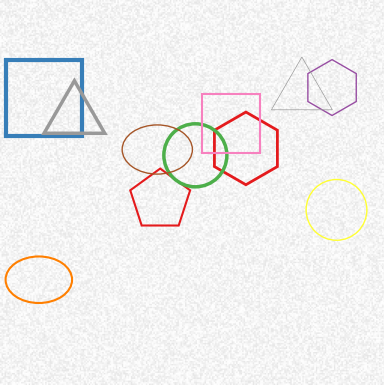[{"shape": "pentagon", "thickness": 1.5, "radius": 0.41, "center": [0.416, 0.48]}, {"shape": "hexagon", "thickness": 2, "radius": 0.47, "center": [0.639, 0.615]}, {"shape": "square", "thickness": 3, "radius": 0.5, "center": [0.113, 0.745]}, {"shape": "circle", "thickness": 2.5, "radius": 0.41, "center": [0.507, 0.597]}, {"shape": "hexagon", "thickness": 1, "radius": 0.36, "center": [0.862, 0.773]}, {"shape": "oval", "thickness": 1.5, "radius": 0.43, "center": [0.101, 0.273]}, {"shape": "circle", "thickness": 1, "radius": 0.39, "center": [0.874, 0.455]}, {"shape": "oval", "thickness": 1, "radius": 0.46, "center": [0.409, 0.612]}, {"shape": "square", "thickness": 1.5, "radius": 0.38, "center": [0.6, 0.679]}, {"shape": "triangle", "thickness": 0.5, "radius": 0.46, "center": [0.784, 0.761]}, {"shape": "triangle", "thickness": 2.5, "radius": 0.45, "center": [0.193, 0.699]}]